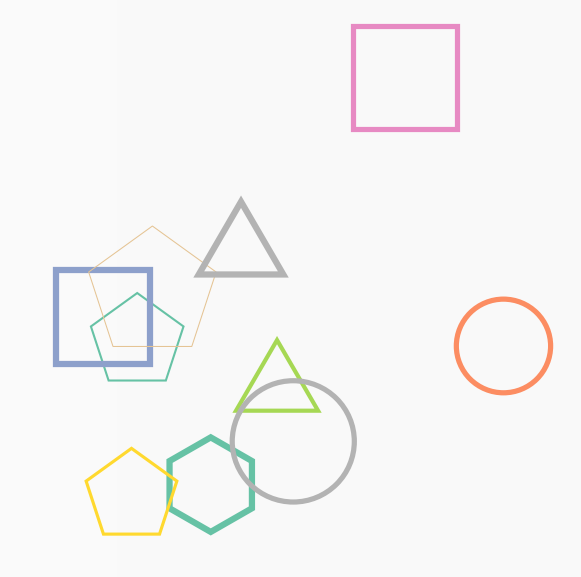[{"shape": "hexagon", "thickness": 3, "radius": 0.41, "center": [0.363, 0.16]}, {"shape": "pentagon", "thickness": 1, "radius": 0.42, "center": [0.236, 0.408]}, {"shape": "circle", "thickness": 2.5, "radius": 0.41, "center": [0.866, 0.4]}, {"shape": "square", "thickness": 3, "radius": 0.4, "center": [0.178, 0.451]}, {"shape": "square", "thickness": 2.5, "radius": 0.45, "center": [0.697, 0.865]}, {"shape": "triangle", "thickness": 2, "radius": 0.41, "center": [0.477, 0.329]}, {"shape": "pentagon", "thickness": 1.5, "radius": 0.41, "center": [0.226, 0.141]}, {"shape": "pentagon", "thickness": 0.5, "radius": 0.58, "center": [0.262, 0.492]}, {"shape": "triangle", "thickness": 3, "radius": 0.42, "center": [0.415, 0.566]}, {"shape": "circle", "thickness": 2.5, "radius": 0.53, "center": [0.505, 0.235]}]